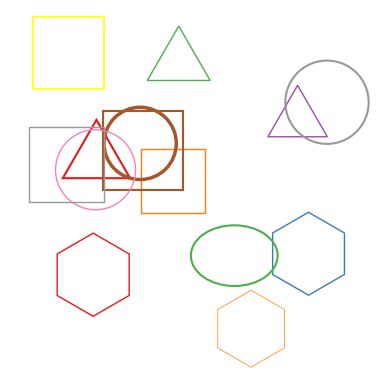[{"shape": "hexagon", "thickness": 1, "radius": 0.54, "center": [0.242, 0.286]}, {"shape": "triangle", "thickness": 1.5, "radius": 0.5, "center": [0.25, 0.588]}, {"shape": "hexagon", "thickness": 1, "radius": 0.54, "center": [0.801, 0.341]}, {"shape": "oval", "thickness": 1.5, "radius": 0.56, "center": [0.608, 0.336]}, {"shape": "triangle", "thickness": 1, "radius": 0.47, "center": [0.464, 0.838]}, {"shape": "triangle", "thickness": 1, "radius": 0.45, "center": [0.773, 0.689]}, {"shape": "hexagon", "thickness": 0.5, "radius": 0.5, "center": [0.652, 0.146]}, {"shape": "square", "thickness": 1, "radius": 0.41, "center": [0.45, 0.53]}, {"shape": "square", "thickness": 1.5, "radius": 0.46, "center": [0.178, 0.862]}, {"shape": "square", "thickness": 1.5, "radius": 0.52, "center": [0.371, 0.61]}, {"shape": "circle", "thickness": 2.5, "radius": 0.47, "center": [0.364, 0.628]}, {"shape": "circle", "thickness": 1, "radius": 0.52, "center": [0.248, 0.559]}, {"shape": "circle", "thickness": 1.5, "radius": 0.54, "center": [0.849, 0.734]}, {"shape": "square", "thickness": 1, "radius": 0.49, "center": [0.172, 0.573]}]